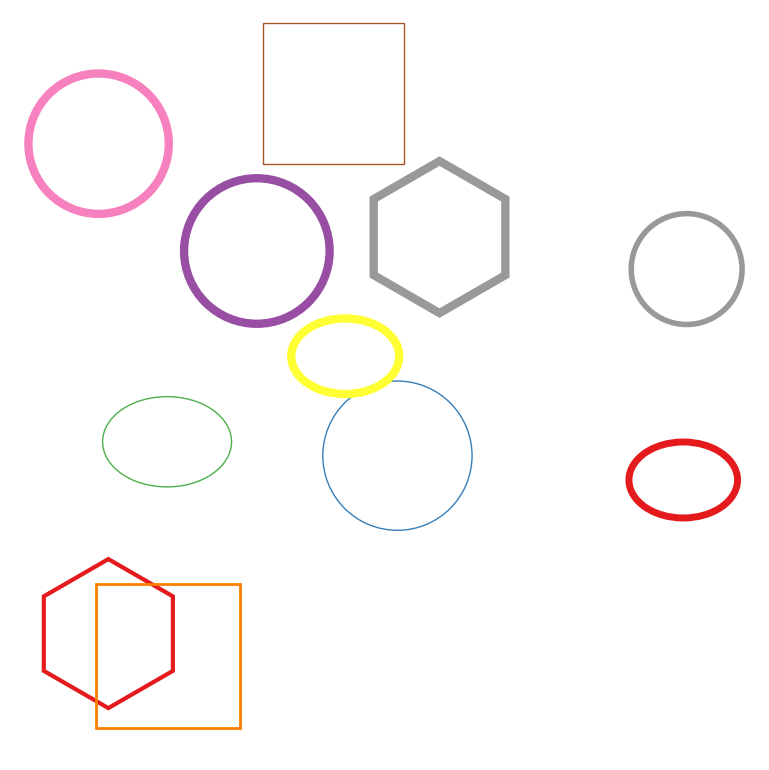[{"shape": "hexagon", "thickness": 1.5, "radius": 0.48, "center": [0.141, 0.177]}, {"shape": "oval", "thickness": 2.5, "radius": 0.35, "center": [0.887, 0.377]}, {"shape": "circle", "thickness": 0.5, "radius": 0.48, "center": [0.516, 0.408]}, {"shape": "oval", "thickness": 0.5, "radius": 0.42, "center": [0.217, 0.426]}, {"shape": "circle", "thickness": 3, "radius": 0.47, "center": [0.334, 0.674]}, {"shape": "square", "thickness": 1, "radius": 0.47, "center": [0.218, 0.148]}, {"shape": "oval", "thickness": 3, "radius": 0.35, "center": [0.448, 0.537]}, {"shape": "square", "thickness": 0.5, "radius": 0.46, "center": [0.434, 0.879]}, {"shape": "circle", "thickness": 3, "radius": 0.46, "center": [0.128, 0.813]}, {"shape": "hexagon", "thickness": 3, "radius": 0.49, "center": [0.571, 0.692]}, {"shape": "circle", "thickness": 2, "radius": 0.36, "center": [0.892, 0.651]}]